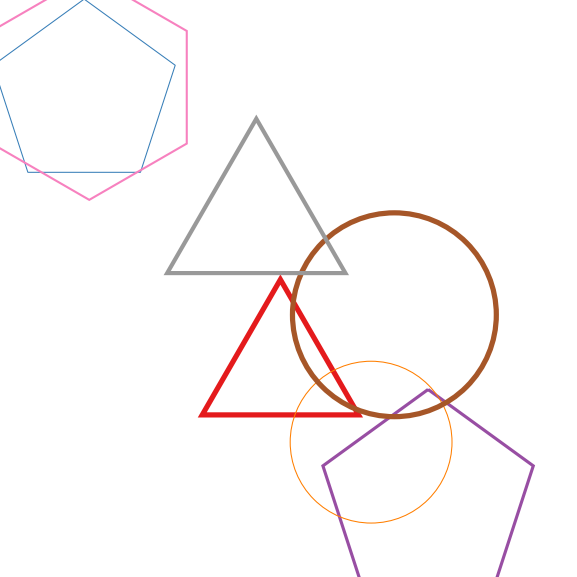[{"shape": "triangle", "thickness": 2.5, "radius": 0.78, "center": [0.486, 0.359]}, {"shape": "pentagon", "thickness": 0.5, "radius": 0.83, "center": [0.146, 0.835]}, {"shape": "pentagon", "thickness": 1.5, "radius": 0.96, "center": [0.741, 0.133]}, {"shape": "circle", "thickness": 0.5, "radius": 0.7, "center": [0.643, 0.234]}, {"shape": "circle", "thickness": 2.5, "radius": 0.88, "center": [0.683, 0.454]}, {"shape": "hexagon", "thickness": 1, "radius": 0.97, "center": [0.155, 0.848]}, {"shape": "triangle", "thickness": 2, "radius": 0.89, "center": [0.444, 0.615]}]